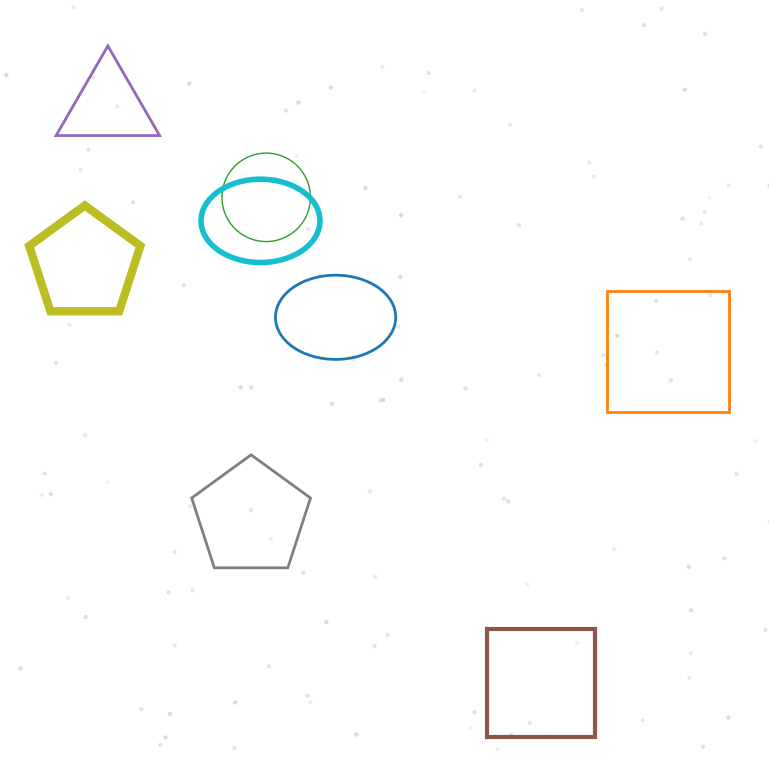[{"shape": "oval", "thickness": 1, "radius": 0.39, "center": [0.436, 0.588]}, {"shape": "square", "thickness": 1, "radius": 0.4, "center": [0.868, 0.544]}, {"shape": "circle", "thickness": 0.5, "radius": 0.29, "center": [0.346, 0.744]}, {"shape": "triangle", "thickness": 1, "radius": 0.39, "center": [0.14, 0.863]}, {"shape": "square", "thickness": 1.5, "radius": 0.35, "center": [0.703, 0.113]}, {"shape": "pentagon", "thickness": 1, "radius": 0.41, "center": [0.326, 0.328]}, {"shape": "pentagon", "thickness": 3, "radius": 0.38, "center": [0.11, 0.657]}, {"shape": "oval", "thickness": 2, "radius": 0.39, "center": [0.338, 0.713]}]